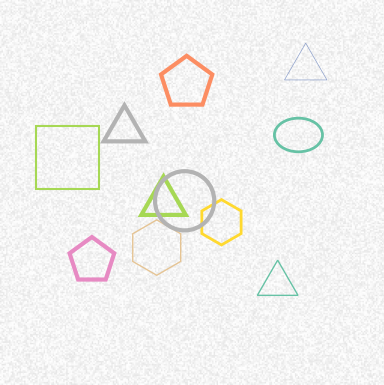[{"shape": "triangle", "thickness": 1, "radius": 0.3, "center": [0.721, 0.263]}, {"shape": "oval", "thickness": 2, "radius": 0.31, "center": [0.775, 0.649]}, {"shape": "pentagon", "thickness": 3, "radius": 0.35, "center": [0.485, 0.785]}, {"shape": "triangle", "thickness": 0.5, "radius": 0.32, "center": [0.794, 0.824]}, {"shape": "pentagon", "thickness": 3, "radius": 0.31, "center": [0.239, 0.323]}, {"shape": "triangle", "thickness": 3, "radius": 0.33, "center": [0.425, 0.475]}, {"shape": "square", "thickness": 1.5, "radius": 0.41, "center": [0.176, 0.592]}, {"shape": "hexagon", "thickness": 2, "radius": 0.29, "center": [0.575, 0.423]}, {"shape": "hexagon", "thickness": 1, "radius": 0.36, "center": [0.407, 0.357]}, {"shape": "triangle", "thickness": 3, "radius": 0.31, "center": [0.323, 0.664]}, {"shape": "circle", "thickness": 3, "radius": 0.38, "center": [0.48, 0.478]}]